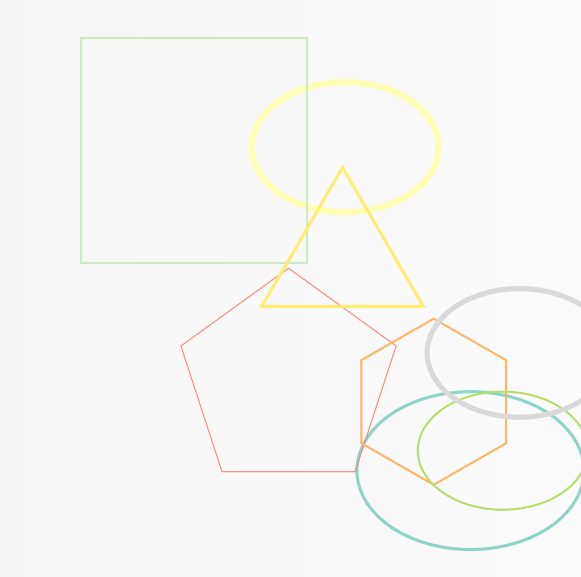[{"shape": "oval", "thickness": 1.5, "radius": 0.98, "center": [0.809, 0.184]}, {"shape": "oval", "thickness": 3, "radius": 0.8, "center": [0.594, 0.744]}, {"shape": "pentagon", "thickness": 0.5, "radius": 0.97, "center": [0.496, 0.34]}, {"shape": "hexagon", "thickness": 1, "radius": 0.72, "center": [0.746, 0.303]}, {"shape": "oval", "thickness": 1, "radius": 0.73, "center": [0.865, 0.219]}, {"shape": "oval", "thickness": 2.5, "radius": 0.8, "center": [0.894, 0.388]}, {"shape": "square", "thickness": 1, "radius": 0.97, "center": [0.334, 0.739]}, {"shape": "triangle", "thickness": 1.5, "radius": 0.8, "center": [0.589, 0.549]}]